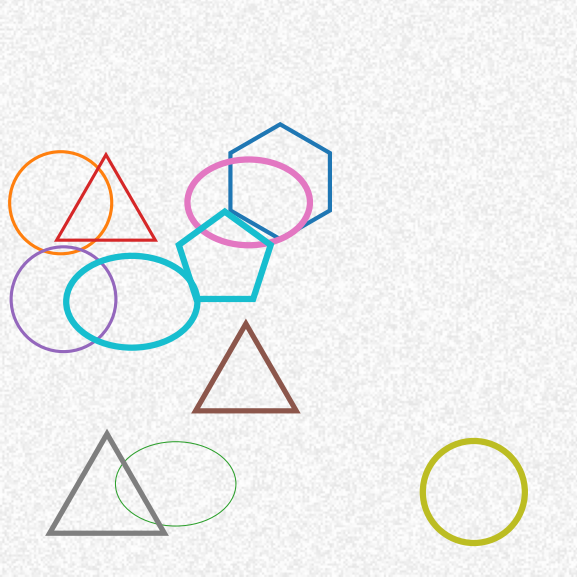[{"shape": "hexagon", "thickness": 2, "radius": 0.5, "center": [0.485, 0.684]}, {"shape": "circle", "thickness": 1.5, "radius": 0.44, "center": [0.105, 0.648]}, {"shape": "oval", "thickness": 0.5, "radius": 0.52, "center": [0.304, 0.161]}, {"shape": "triangle", "thickness": 1.5, "radius": 0.49, "center": [0.184, 0.633]}, {"shape": "circle", "thickness": 1.5, "radius": 0.45, "center": [0.11, 0.481]}, {"shape": "triangle", "thickness": 2.5, "radius": 0.5, "center": [0.426, 0.338]}, {"shape": "oval", "thickness": 3, "radius": 0.53, "center": [0.431, 0.649]}, {"shape": "triangle", "thickness": 2.5, "radius": 0.57, "center": [0.185, 0.133]}, {"shape": "circle", "thickness": 3, "radius": 0.44, "center": [0.821, 0.147]}, {"shape": "oval", "thickness": 3, "radius": 0.57, "center": [0.228, 0.477]}, {"shape": "pentagon", "thickness": 3, "radius": 0.42, "center": [0.389, 0.549]}]